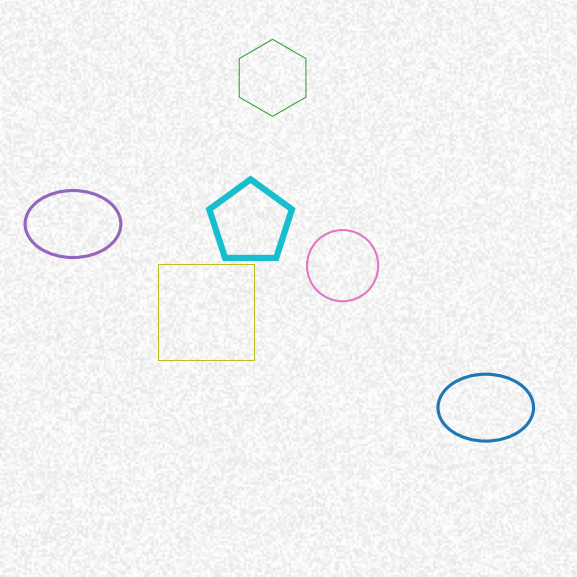[{"shape": "oval", "thickness": 1.5, "radius": 0.41, "center": [0.841, 0.293]}, {"shape": "hexagon", "thickness": 0.5, "radius": 0.33, "center": [0.472, 0.864]}, {"shape": "oval", "thickness": 1.5, "radius": 0.41, "center": [0.126, 0.611]}, {"shape": "circle", "thickness": 1, "radius": 0.31, "center": [0.593, 0.539]}, {"shape": "square", "thickness": 0.5, "radius": 0.42, "center": [0.356, 0.459]}, {"shape": "pentagon", "thickness": 3, "radius": 0.38, "center": [0.434, 0.613]}]